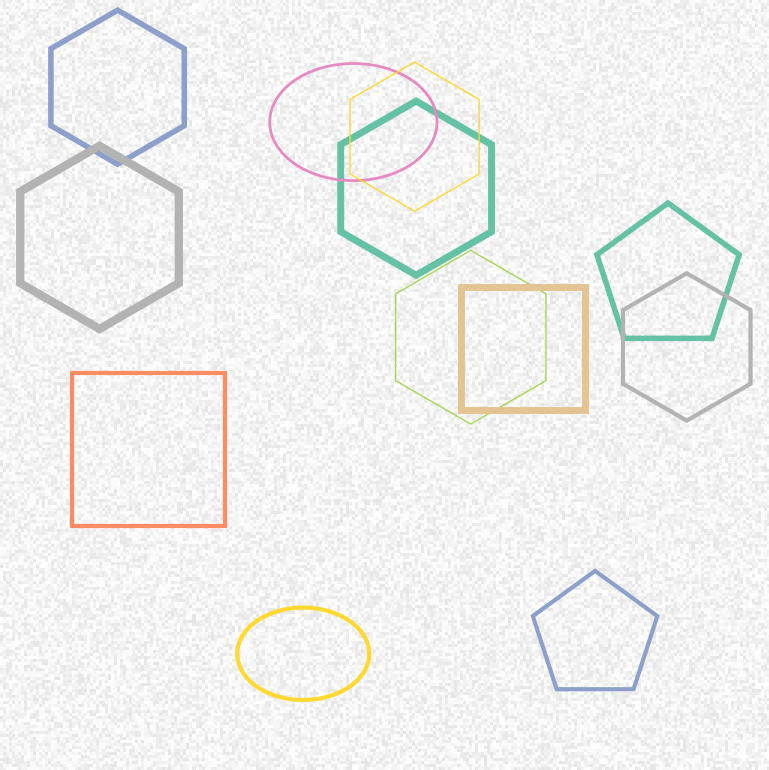[{"shape": "hexagon", "thickness": 2.5, "radius": 0.57, "center": [0.54, 0.756]}, {"shape": "pentagon", "thickness": 2, "radius": 0.49, "center": [0.868, 0.639]}, {"shape": "square", "thickness": 1.5, "radius": 0.5, "center": [0.193, 0.417]}, {"shape": "pentagon", "thickness": 1.5, "radius": 0.42, "center": [0.773, 0.174]}, {"shape": "hexagon", "thickness": 2, "radius": 0.5, "center": [0.153, 0.887]}, {"shape": "oval", "thickness": 1, "radius": 0.54, "center": [0.459, 0.841]}, {"shape": "hexagon", "thickness": 0.5, "radius": 0.56, "center": [0.611, 0.562]}, {"shape": "hexagon", "thickness": 0.5, "radius": 0.48, "center": [0.538, 0.822]}, {"shape": "oval", "thickness": 1.5, "radius": 0.43, "center": [0.394, 0.151]}, {"shape": "square", "thickness": 2.5, "radius": 0.4, "center": [0.679, 0.548]}, {"shape": "hexagon", "thickness": 1.5, "radius": 0.48, "center": [0.892, 0.549]}, {"shape": "hexagon", "thickness": 3, "radius": 0.59, "center": [0.129, 0.692]}]